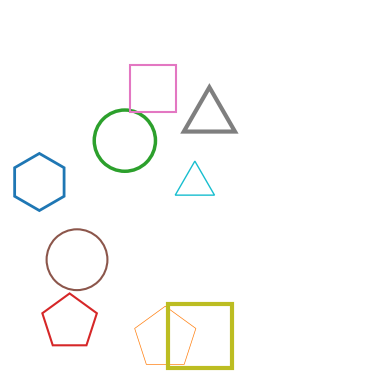[{"shape": "hexagon", "thickness": 2, "radius": 0.37, "center": [0.102, 0.527]}, {"shape": "pentagon", "thickness": 0.5, "radius": 0.42, "center": [0.429, 0.121]}, {"shape": "circle", "thickness": 2.5, "radius": 0.4, "center": [0.324, 0.635]}, {"shape": "pentagon", "thickness": 1.5, "radius": 0.37, "center": [0.181, 0.163]}, {"shape": "circle", "thickness": 1.5, "radius": 0.39, "center": [0.2, 0.325]}, {"shape": "square", "thickness": 1.5, "radius": 0.3, "center": [0.398, 0.771]}, {"shape": "triangle", "thickness": 3, "radius": 0.38, "center": [0.544, 0.697]}, {"shape": "square", "thickness": 3, "radius": 0.42, "center": [0.519, 0.126]}, {"shape": "triangle", "thickness": 1, "radius": 0.29, "center": [0.506, 0.523]}]